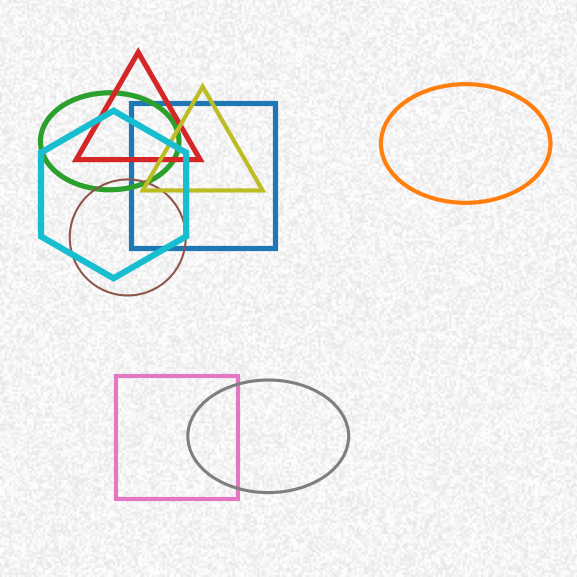[{"shape": "square", "thickness": 2.5, "radius": 0.63, "center": [0.352, 0.696]}, {"shape": "oval", "thickness": 2, "radius": 0.73, "center": [0.806, 0.751]}, {"shape": "oval", "thickness": 2.5, "radius": 0.6, "center": [0.19, 0.755]}, {"shape": "triangle", "thickness": 2.5, "radius": 0.62, "center": [0.239, 0.785]}, {"shape": "circle", "thickness": 1, "radius": 0.5, "center": [0.221, 0.588]}, {"shape": "square", "thickness": 2, "radius": 0.53, "center": [0.306, 0.242]}, {"shape": "oval", "thickness": 1.5, "radius": 0.7, "center": [0.464, 0.244]}, {"shape": "triangle", "thickness": 2, "radius": 0.6, "center": [0.351, 0.729]}, {"shape": "hexagon", "thickness": 3, "radius": 0.73, "center": [0.197, 0.662]}]